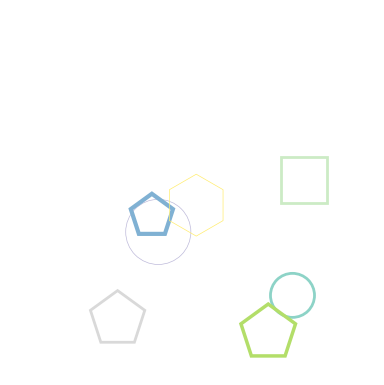[{"shape": "circle", "thickness": 2, "radius": 0.29, "center": [0.76, 0.233]}, {"shape": "circle", "thickness": 0.5, "radius": 0.42, "center": [0.411, 0.398]}, {"shape": "pentagon", "thickness": 3, "radius": 0.29, "center": [0.394, 0.439]}, {"shape": "pentagon", "thickness": 2.5, "radius": 0.37, "center": [0.697, 0.136]}, {"shape": "pentagon", "thickness": 2, "radius": 0.37, "center": [0.305, 0.171]}, {"shape": "square", "thickness": 2, "radius": 0.3, "center": [0.79, 0.532]}, {"shape": "hexagon", "thickness": 0.5, "radius": 0.4, "center": [0.51, 0.467]}]